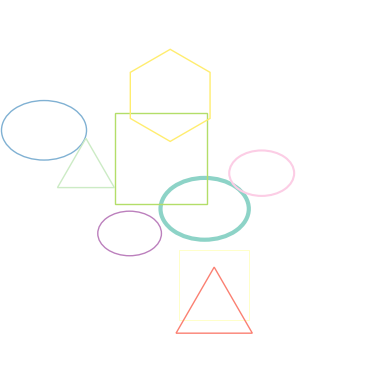[{"shape": "oval", "thickness": 3, "radius": 0.57, "center": [0.532, 0.458]}, {"shape": "square", "thickness": 0.5, "radius": 0.45, "center": [0.555, 0.259]}, {"shape": "triangle", "thickness": 1, "radius": 0.57, "center": [0.556, 0.192]}, {"shape": "oval", "thickness": 1, "radius": 0.55, "center": [0.114, 0.662]}, {"shape": "square", "thickness": 1, "radius": 0.6, "center": [0.419, 0.589]}, {"shape": "oval", "thickness": 1.5, "radius": 0.42, "center": [0.68, 0.55]}, {"shape": "oval", "thickness": 1, "radius": 0.41, "center": [0.337, 0.394]}, {"shape": "triangle", "thickness": 1, "radius": 0.43, "center": [0.223, 0.555]}, {"shape": "hexagon", "thickness": 1, "radius": 0.6, "center": [0.442, 0.752]}]